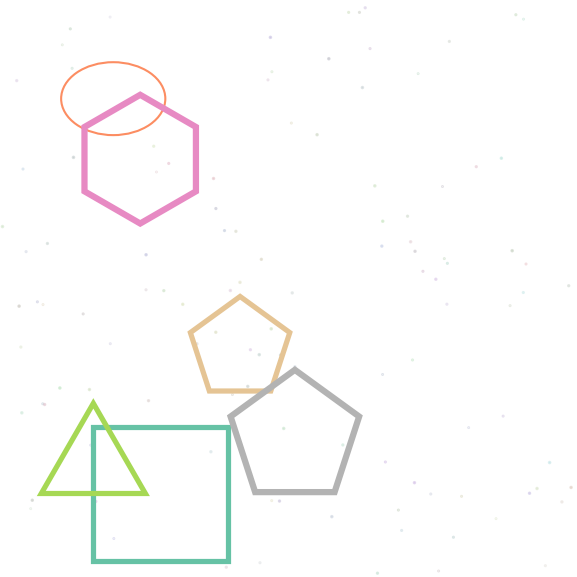[{"shape": "square", "thickness": 2.5, "radius": 0.58, "center": [0.278, 0.144]}, {"shape": "oval", "thickness": 1, "radius": 0.45, "center": [0.196, 0.828]}, {"shape": "hexagon", "thickness": 3, "radius": 0.56, "center": [0.243, 0.724]}, {"shape": "triangle", "thickness": 2.5, "radius": 0.52, "center": [0.162, 0.197]}, {"shape": "pentagon", "thickness": 2.5, "radius": 0.45, "center": [0.416, 0.395]}, {"shape": "pentagon", "thickness": 3, "radius": 0.59, "center": [0.511, 0.242]}]